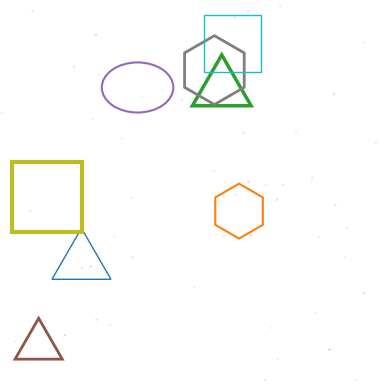[{"shape": "triangle", "thickness": 1, "radius": 0.44, "center": [0.212, 0.319]}, {"shape": "hexagon", "thickness": 1.5, "radius": 0.36, "center": [0.621, 0.452]}, {"shape": "triangle", "thickness": 2.5, "radius": 0.44, "center": [0.576, 0.769]}, {"shape": "oval", "thickness": 1.5, "radius": 0.46, "center": [0.357, 0.773]}, {"shape": "triangle", "thickness": 2, "radius": 0.35, "center": [0.1, 0.103]}, {"shape": "hexagon", "thickness": 2, "radius": 0.45, "center": [0.557, 0.818]}, {"shape": "square", "thickness": 3, "radius": 0.45, "center": [0.123, 0.488]}, {"shape": "square", "thickness": 1, "radius": 0.37, "center": [0.605, 0.888]}]